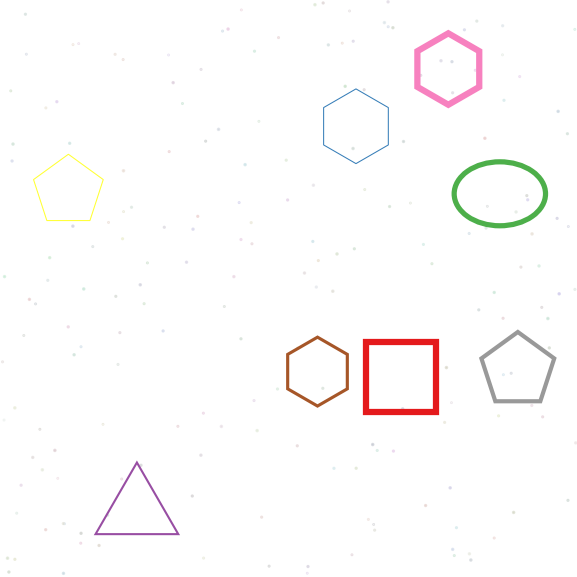[{"shape": "square", "thickness": 3, "radius": 0.3, "center": [0.695, 0.346]}, {"shape": "hexagon", "thickness": 0.5, "radius": 0.32, "center": [0.616, 0.781]}, {"shape": "oval", "thickness": 2.5, "radius": 0.4, "center": [0.866, 0.664]}, {"shape": "triangle", "thickness": 1, "radius": 0.41, "center": [0.237, 0.116]}, {"shape": "pentagon", "thickness": 0.5, "radius": 0.32, "center": [0.118, 0.669]}, {"shape": "hexagon", "thickness": 1.5, "radius": 0.3, "center": [0.55, 0.356]}, {"shape": "hexagon", "thickness": 3, "radius": 0.31, "center": [0.776, 0.88]}, {"shape": "pentagon", "thickness": 2, "radius": 0.33, "center": [0.897, 0.358]}]